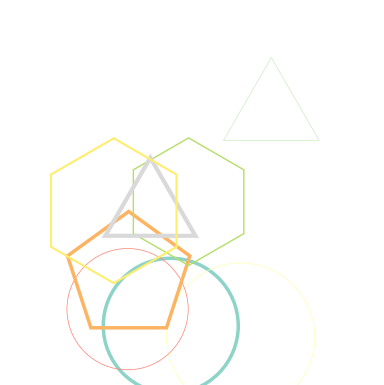[{"shape": "circle", "thickness": 2.5, "radius": 0.88, "center": [0.443, 0.154]}, {"shape": "circle", "thickness": 0.5, "radius": 0.96, "center": [0.625, 0.124]}, {"shape": "circle", "thickness": 0.5, "radius": 0.79, "center": [0.331, 0.197]}, {"shape": "pentagon", "thickness": 2.5, "radius": 0.83, "center": [0.334, 0.284]}, {"shape": "hexagon", "thickness": 1, "radius": 0.83, "center": [0.49, 0.476]}, {"shape": "triangle", "thickness": 3, "radius": 0.68, "center": [0.391, 0.455]}, {"shape": "triangle", "thickness": 0.5, "radius": 0.72, "center": [0.705, 0.707]}, {"shape": "hexagon", "thickness": 1.5, "radius": 0.94, "center": [0.295, 0.453]}]